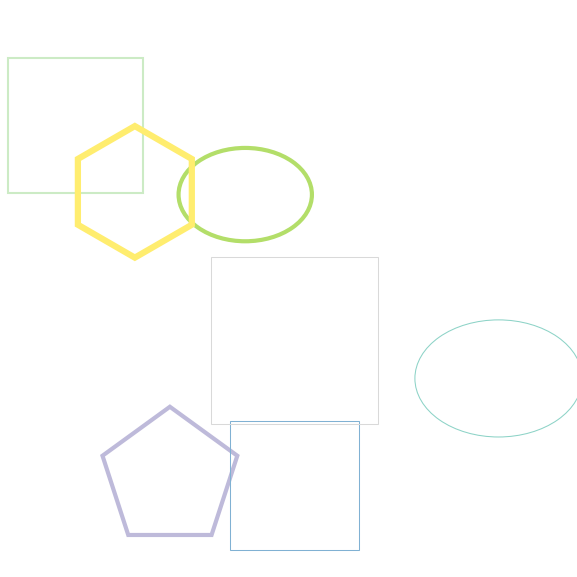[{"shape": "oval", "thickness": 0.5, "radius": 0.72, "center": [0.863, 0.344]}, {"shape": "pentagon", "thickness": 2, "radius": 0.61, "center": [0.294, 0.172]}, {"shape": "square", "thickness": 0.5, "radius": 0.56, "center": [0.509, 0.159]}, {"shape": "oval", "thickness": 2, "radius": 0.58, "center": [0.425, 0.662]}, {"shape": "square", "thickness": 0.5, "radius": 0.72, "center": [0.51, 0.41]}, {"shape": "square", "thickness": 1, "radius": 0.58, "center": [0.131, 0.782]}, {"shape": "hexagon", "thickness": 3, "radius": 0.57, "center": [0.234, 0.667]}]